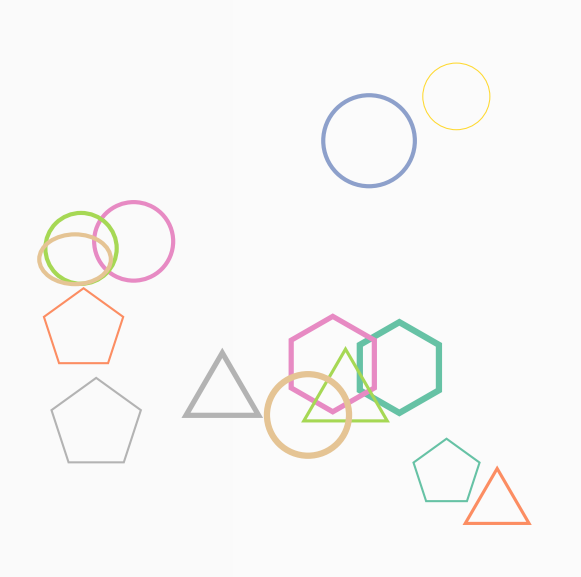[{"shape": "hexagon", "thickness": 3, "radius": 0.39, "center": [0.687, 0.363]}, {"shape": "pentagon", "thickness": 1, "radius": 0.3, "center": [0.768, 0.18]}, {"shape": "triangle", "thickness": 1.5, "radius": 0.32, "center": [0.855, 0.124]}, {"shape": "pentagon", "thickness": 1, "radius": 0.36, "center": [0.144, 0.428]}, {"shape": "circle", "thickness": 2, "radius": 0.39, "center": [0.635, 0.755]}, {"shape": "circle", "thickness": 2, "radius": 0.34, "center": [0.23, 0.581]}, {"shape": "hexagon", "thickness": 2.5, "radius": 0.41, "center": [0.573, 0.369]}, {"shape": "triangle", "thickness": 1.5, "radius": 0.41, "center": [0.594, 0.312]}, {"shape": "circle", "thickness": 2, "radius": 0.31, "center": [0.139, 0.569]}, {"shape": "circle", "thickness": 0.5, "radius": 0.29, "center": [0.785, 0.832]}, {"shape": "oval", "thickness": 2, "radius": 0.31, "center": [0.129, 0.55]}, {"shape": "circle", "thickness": 3, "radius": 0.35, "center": [0.53, 0.281]}, {"shape": "triangle", "thickness": 2.5, "radius": 0.36, "center": [0.382, 0.316]}, {"shape": "pentagon", "thickness": 1, "radius": 0.4, "center": [0.165, 0.264]}]